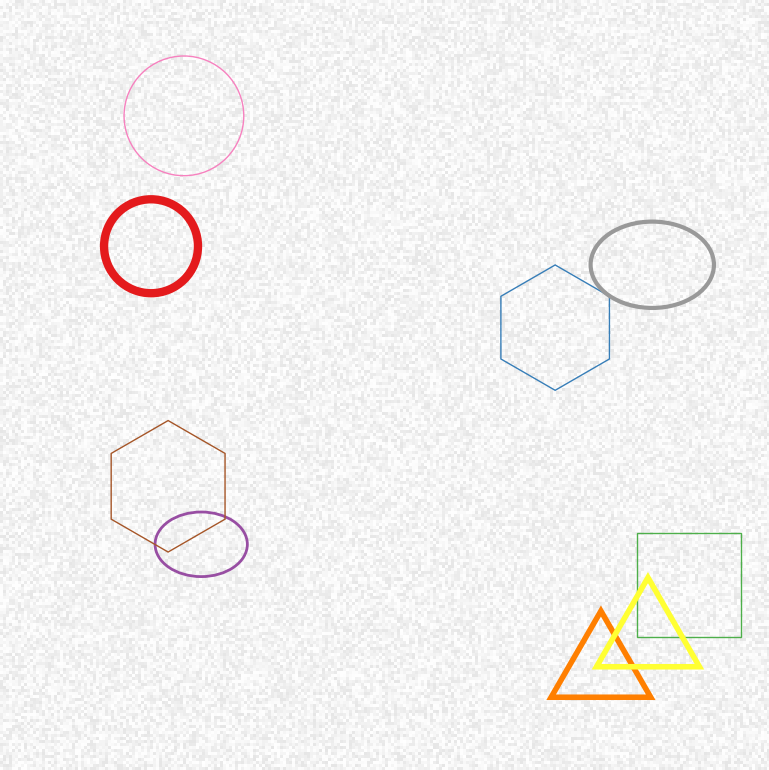[{"shape": "circle", "thickness": 3, "radius": 0.3, "center": [0.196, 0.68]}, {"shape": "hexagon", "thickness": 0.5, "radius": 0.41, "center": [0.721, 0.575]}, {"shape": "square", "thickness": 0.5, "radius": 0.34, "center": [0.895, 0.24]}, {"shape": "oval", "thickness": 1, "radius": 0.3, "center": [0.261, 0.293]}, {"shape": "triangle", "thickness": 2, "radius": 0.37, "center": [0.78, 0.132]}, {"shape": "triangle", "thickness": 2, "radius": 0.39, "center": [0.842, 0.173]}, {"shape": "hexagon", "thickness": 0.5, "radius": 0.43, "center": [0.218, 0.368]}, {"shape": "circle", "thickness": 0.5, "radius": 0.39, "center": [0.239, 0.85]}, {"shape": "oval", "thickness": 1.5, "radius": 0.4, "center": [0.847, 0.656]}]